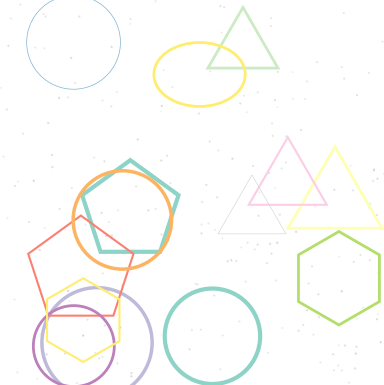[{"shape": "pentagon", "thickness": 3, "radius": 0.66, "center": [0.339, 0.452]}, {"shape": "circle", "thickness": 3, "radius": 0.62, "center": [0.552, 0.127]}, {"shape": "triangle", "thickness": 2, "radius": 0.71, "center": [0.87, 0.478]}, {"shape": "circle", "thickness": 2.5, "radius": 0.72, "center": [0.252, 0.11]}, {"shape": "pentagon", "thickness": 1.5, "radius": 0.72, "center": [0.21, 0.296]}, {"shape": "circle", "thickness": 0.5, "radius": 0.61, "center": [0.191, 0.89]}, {"shape": "circle", "thickness": 2.5, "radius": 0.64, "center": [0.318, 0.429]}, {"shape": "hexagon", "thickness": 2, "radius": 0.61, "center": [0.88, 0.277]}, {"shape": "triangle", "thickness": 1.5, "radius": 0.58, "center": [0.748, 0.527]}, {"shape": "triangle", "thickness": 0.5, "radius": 0.51, "center": [0.654, 0.444]}, {"shape": "circle", "thickness": 2, "radius": 0.53, "center": [0.192, 0.101]}, {"shape": "triangle", "thickness": 2, "radius": 0.53, "center": [0.631, 0.876]}, {"shape": "oval", "thickness": 2, "radius": 0.59, "center": [0.518, 0.807]}, {"shape": "hexagon", "thickness": 1.5, "radius": 0.54, "center": [0.216, 0.168]}]